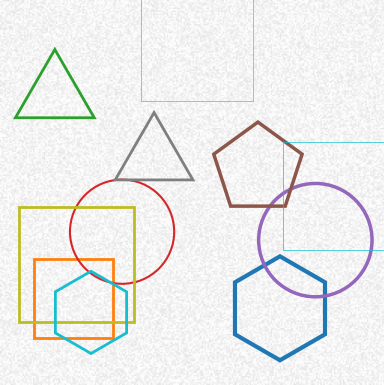[{"shape": "hexagon", "thickness": 3, "radius": 0.67, "center": [0.727, 0.199]}, {"shape": "square", "thickness": 2, "radius": 0.51, "center": [0.191, 0.225]}, {"shape": "triangle", "thickness": 2, "radius": 0.59, "center": [0.142, 0.753]}, {"shape": "circle", "thickness": 1.5, "radius": 0.68, "center": [0.317, 0.398]}, {"shape": "circle", "thickness": 2.5, "radius": 0.74, "center": [0.819, 0.376]}, {"shape": "pentagon", "thickness": 2.5, "radius": 0.6, "center": [0.67, 0.562]}, {"shape": "square", "thickness": 0.5, "radius": 0.73, "center": [0.513, 0.884]}, {"shape": "triangle", "thickness": 2, "radius": 0.58, "center": [0.4, 0.591]}, {"shape": "square", "thickness": 2, "radius": 0.74, "center": [0.199, 0.313]}, {"shape": "hexagon", "thickness": 2, "radius": 0.53, "center": [0.236, 0.189]}, {"shape": "square", "thickness": 0.5, "radius": 0.7, "center": [0.875, 0.491]}]